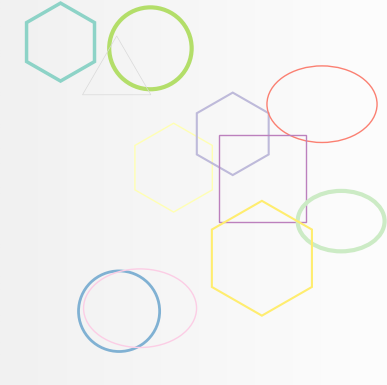[{"shape": "hexagon", "thickness": 2.5, "radius": 0.51, "center": [0.156, 0.891]}, {"shape": "hexagon", "thickness": 1, "radius": 0.58, "center": [0.448, 0.565]}, {"shape": "hexagon", "thickness": 1.5, "radius": 0.54, "center": [0.601, 0.652]}, {"shape": "oval", "thickness": 1, "radius": 0.71, "center": [0.831, 0.729]}, {"shape": "circle", "thickness": 2, "radius": 0.52, "center": [0.307, 0.192]}, {"shape": "circle", "thickness": 3, "radius": 0.53, "center": [0.388, 0.874]}, {"shape": "oval", "thickness": 1, "radius": 0.73, "center": [0.361, 0.199]}, {"shape": "triangle", "thickness": 0.5, "radius": 0.51, "center": [0.301, 0.805]}, {"shape": "square", "thickness": 1, "radius": 0.56, "center": [0.678, 0.536]}, {"shape": "oval", "thickness": 3, "radius": 0.56, "center": [0.88, 0.426]}, {"shape": "hexagon", "thickness": 1.5, "radius": 0.75, "center": [0.676, 0.329]}]